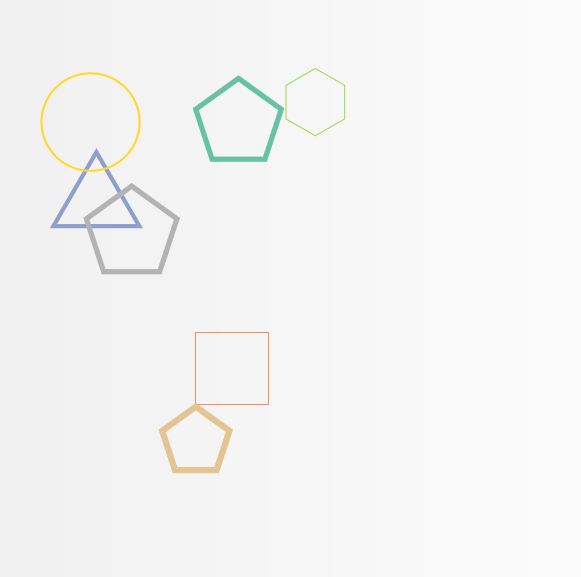[{"shape": "pentagon", "thickness": 2.5, "radius": 0.39, "center": [0.41, 0.786]}, {"shape": "square", "thickness": 0.5, "radius": 0.31, "center": [0.398, 0.362]}, {"shape": "triangle", "thickness": 2, "radius": 0.43, "center": [0.166, 0.65]}, {"shape": "hexagon", "thickness": 0.5, "radius": 0.29, "center": [0.543, 0.822]}, {"shape": "circle", "thickness": 1, "radius": 0.42, "center": [0.156, 0.788]}, {"shape": "pentagon", "thickness": 3, "radius": 0.3, "center": [0.337, 0.234]}, {"shape": "pentagon", "thickness": 2.5, "radius": 0.41, "center": [0.227, 0.595]}]